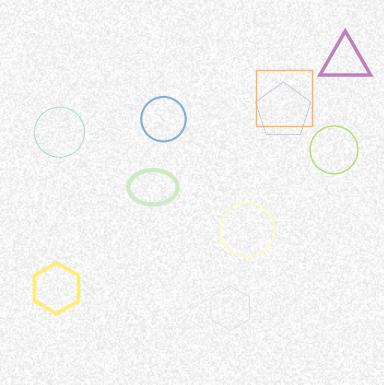[{"shape": "circle", "thickness": 0.5, "radius": 0.33, "center": [0.154, 0.657]}, {"shape": "circle", "thickness": 1, "radius": 0.35, "center": [0.642, 0.403]}, {"shape": "pentagon", "thickness": 0.5, "radius": 0.38, "center": [0.736, 0.712]}, {"shape": "circle", "thickness": 1.5, "radius": 0.29, "center": [0.425, 0.69]}, {"shape": "square", "thickness": 1, "radius": 0.36, "center": [0.738, 0.746]}, {"shape": "circle", "thickness": 1, "radius": 0.31, "center": [0.867, 0.611]}, {"shape": "hexagon", "thickness": 0.5, "radius": 0.29, "center": [0.598, 0.199]}, {"shape": "triangle", "thickness": 2.5, "radius": 0.38, "center": [0.897, 0.843]}, {"shape": "oval", "thickness": 3, "radius": 0.32, "center": [0.397, 0.514]}, {"shape": "hexagon", "thickness": 2.5, "radius": 0.33, "center": [0.147, 0.251]}]